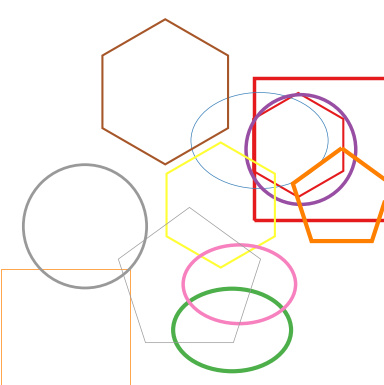[{"shape": "hexagon", "thickness": 1.5, "radius": 0.68, "center": [0.775, 0.624]}, {"shape": "square", "thickness": 2.5, "radius": 0.92, "center": [0.845, 0.614]}, {"shape": "oval", "thickness": 0.5, "radius": 0.89, "center": [0.674, 0.635]}, {"shape": "oval", "thickness": 3, "radius": 0.77, "center": [0.603, 0.143]}, {"shape": "circle", "thickness": 2.5, "radius": 0.71, "center": [0.782, 0.612]}, {"shape": "square", "thickness": 0.5, "radius": 0.84, "center": [0.171, 0.133]}, {"shape": "pentagon", "thickness": 3, "radius": 0.67, "center": [0.888, 0.482]}, {"shape": "hexagon", "thickness": 1.5, "radius": 0.81, "center": [0.573, 0.467]}, {"shape": "hexagon", "thickness": 1.5, "radius": 0.94, "center": [0.429, 0.761]}, {"shape": "oval", "thickness": 2.5, "radius": 0.73, "center": [0.622, 0.262]}, {"shape": "circle", "thickness": 2, "radius": 0.8, "center": [0.221, 0.412]}, {"shape": "pentagon", "thickness": 0.5, "radius": 0.97, "center": [0.492, 0.267]}]